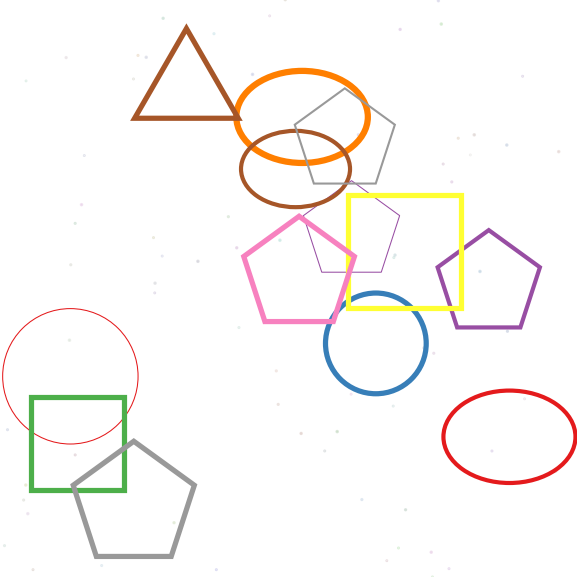[{"shape": "oval", "thickness": 2, "radius": 0.57, "center": [0.882, 0.243]}, {"shape": "circle", "thickness": 0.5, "radius": 0.59, "center": [0.122, 0.348]}, {"shape": "circle", "thickness": 2.5, "radius": 0.44, "center": [0.651, 0.405]}, {"shape": "square", "thickness": 2.5, "radius": 0.4, "center": [0.134, 0.231]}, {"shape": "pentagon", "thickness": 2, "radius": 0.47, "center": [0.846, 0.508]}, {"shape": "pentagon", "thickness": 0.5, "radius": 0.44, "center": [0.609, 0.599]}, {"shape": "oval", "thickness": 3, "radius": 0.57, "center": [0.523, 0.797]}, {"shape": "square", "thickness": 2.5, "radius": 0.49, "center": [0.701, 0.563]}, {"shape": "oval", "thickness": 2, "radius": 0.47, "center": [0.512, 0.706]}, {"shape": "triangle", "thickness": 2.5, "radius": 0.52, "center": [0.323, 0.846]}, {"shape": "pentagon", "thickness": 2.5, "radius": 0.5, "center": [0.518, 0.524]}, {"shape": "pentagon", "thickness": 2.5, "radius": 0.55, "center": [0.232, 0.125]}, {"shape": "pentagon", "thickness": 1, "radius": 0.46, "center": [0.597, 0.755]}]